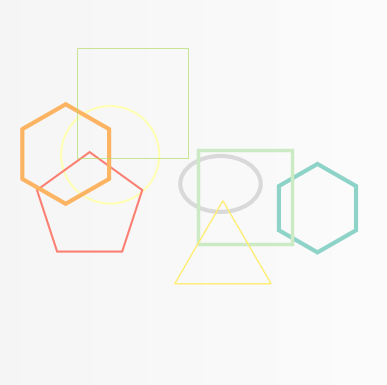[{"shape": "hexagon", "thickness": 3, "radius": 0.57, "center": [0.819, 0.459]}, {"shape": "circle", "thickness": 1.5, "radius": 0.63, "center": [0.284, 0.598]}, {"shape": "pentagon", "thickness": 1.5, "radius": 0.71, "center": [0.231, 0.462]}, {"shape": "hexagon", "thickness": 3, "radius": 0.65, "center": [0.17, 0.6]}, {"shape": "square", "thickness": 0.5, "radius": 0.72, "center": [0.342, 0.732]}, {"shape": "oval", "thickness": 3, "radius": 0.52, "center": [0.569, 0.522]}, {"shape": "square", "thickness": 2.5, "radius": 0.61, "center": [0.632, 0.489]}, {"shape": "triangle", "thickness": 1, "radius": 0.72, "center": [0.575, 0.335]}]